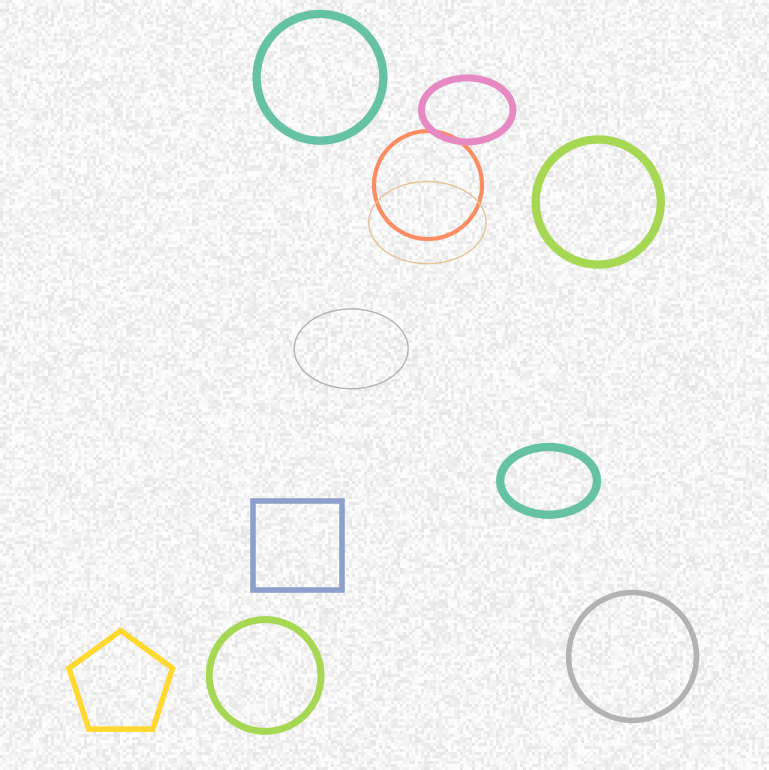[{"shape": "circle", "thickness": 3, "radius": 0.41, "center": [0.416, 0.9]}, {"shape": "oval", "thickness": 3, "radius": 0.31, "center": [0.712, 0.375]}, {"shape": "circle", "thickness": 1.5, "radius": 0.35, "center": [0.556, 0.76]}, {"shape": "square", "thickness": 2, "radius": 0.29, "center": [0.386, 0.292]}, {"shape": "oval", "thickness": 2.5, "radius": 0.3, "center": [0.607, 0.857]}, {"shape": "circle", "thickness": 2.5, "radius": 0.36, "center": [0.344, 0.123]}, {"shape": "circle", "thickness": 3, "radius": 0.41, "center": [0.777, 0.738]}, {"shape": "pentagon", "thickness": 2, "radius": 0.35, "center": [0.157, 0.11]}, {"shape": "oval", "thickness": 0.5, "radius": 0.38, "center": [0.555, 0.711]}, {"shape": "circle", "thickness": 2, "radius": 0.42, "center": [0.821, 0.147]}, {"shape": "oval", "thickness": 0.5, "radius": 0.37, "center": [0.456, 0.547]}]